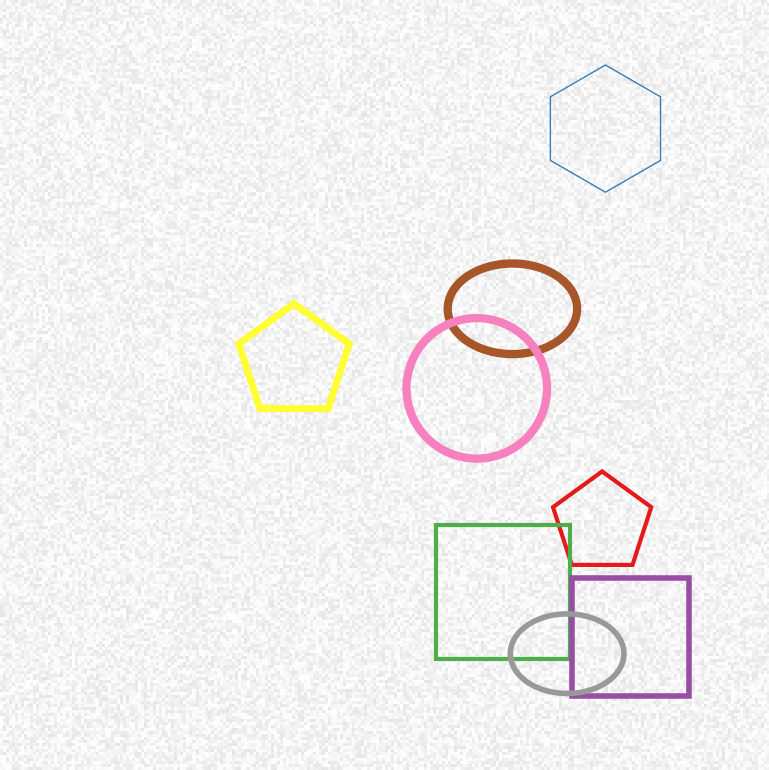[{"shape": "pentagon", "thickness": 1.5, "radius": 0.34, "center": [0.782, 0.321]}, {"shape": "hexagon", "thickness": 0.5, "radius": 0.41, "center": [0.786, 0.833]}, {"shape": "square", "thickness": 1.5, "radius": 0.44, "center": [0.653, 0.231]}, {"shape": "square", "thickness": 2, "radius": 0.38, "center": [0.819, 0.173]}, {"shape": "pentagon", "thickness": 2.5, "radius": 0.38, "center": [0.382, 0.53]}, {"shape": "oval", "thickness": 3, "radius": 0.42, "center": [0.665, 0.599]}, {"shape": "circle", "thickness": 3, "radius": 0.46, "center": [0.619, 0.496]}, {"shape": "oval", "thickness": 2, "radius": 0.37, "center": [0.737, 0.151]}]